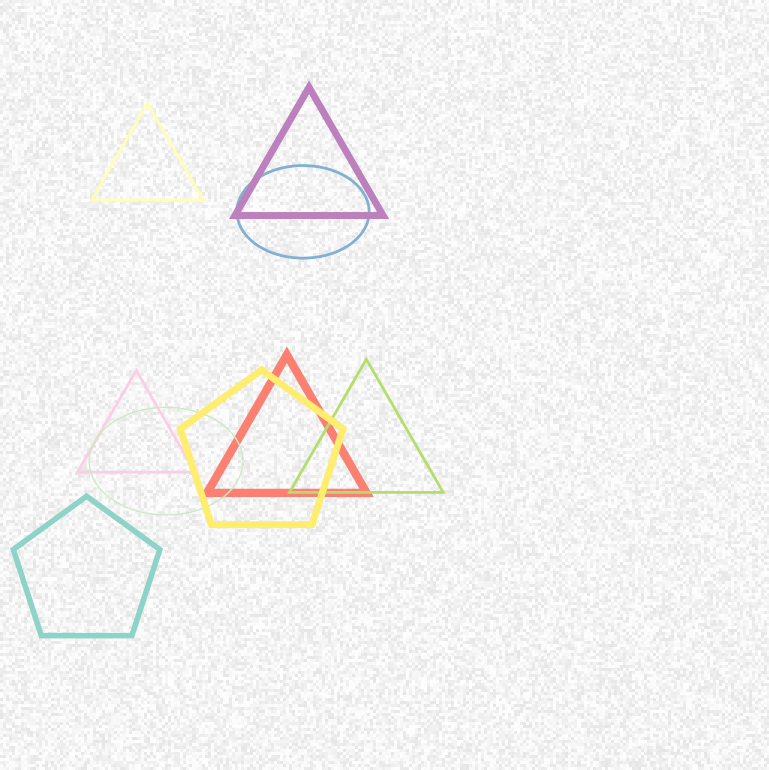[{"shape": "pentagon", "thickness": 2, "radius": 0.5, "center": [0.112, 0.255]}, {"shape": "triangle", "thickness": 1, "radius": 0.42, "center": [0.192, 0.782]}, {"shape": "triangle", "thickness": 3, "radius": 0.6, "center": [0.373, 0.42]}, {"shape": "oval", "thickness": 1, "radius": 0.43, "center": [0.394, 0.725]}, {"shape": "triangle", "thickness": 1, "radius": 0.58, "center": [0.476, 0.418]}, {"shape": "triangle", "thickness": 1, "radius": 0.44, "center": [0.177, 0.431]}, {"shape": "triangle", "thickness": 2.5, "radius": 0.56, "center": [0.401, 0.776]}, {"shape": "oval", "thickness": 0.5, "radius": 0.5, "center": [0.216, 0.401]}, {"shape": "pentagon", "thickness": 2.5, "radius": 0.56, "center": [0.34, 0.409]}]